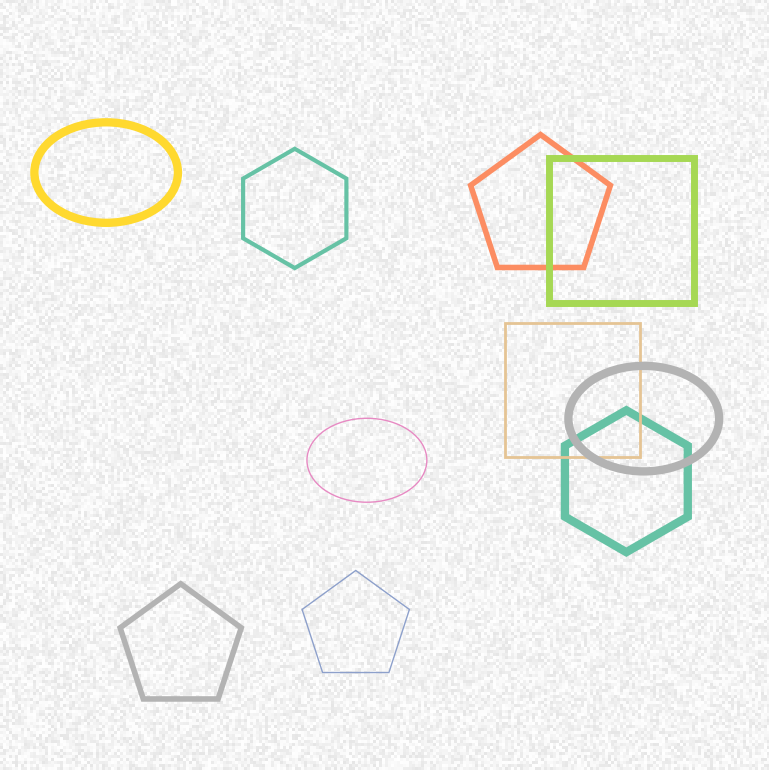[{"shape": "hexagon", "thickness": 3, "radius": 0.46, "center": [0.813, 0.375]}, {"shape": "hexagon", "thickness": 1.5, "radius": 0.39, "center": [0.383, 0.729]}, {"shape": "pentagon", "thickness": 2, "radius": 0.48, "center": [0.702, 0.73]}, {"shape": "pentagon", "thickness": 0.5, "radius": 0.37, "center": [0.462, 0.186]}, {"shape": "oval", "thickness": 0.5, "radius": 0.39, "center": [0.476, 0.402]}, {"shape": "square", "thickness": 2.5, "radius": 0.47, "center": [0.807, 0.7]}, {"shape": "oval", "thickness": 3, "radius": 0.47, "center": [0.138, 0.776]}, {"shape": "square", "thickness": 1, "radius": 0.44, "center": [0.743, 0.494]}, {"shape": "oval", "thickness": 3, "radius": 0.49, "center": [0.836, 0.456]}, {"shape": "pentagon", "thickness": 2, "radius": 0.41, "center": [0.235, 0.159]}]